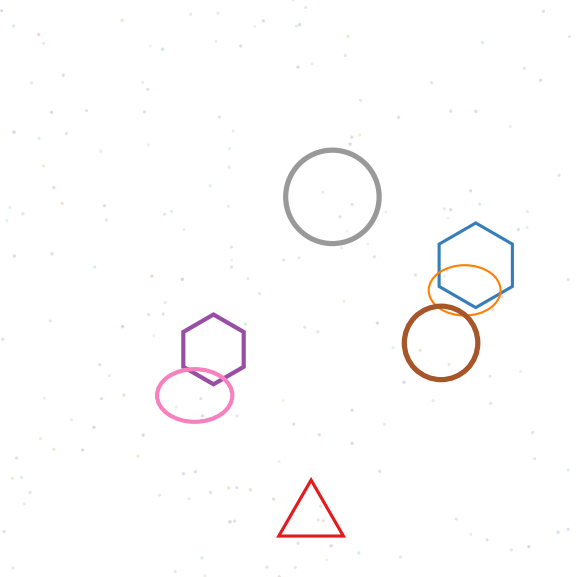[{"shape": "triangle", "thickness": 1.5, "radius": 0.32, "center": [0.539, 0.103]}, {"shape": "hexagon", "thickness": 1.5, "radius": 0.37, "center": [0.824, 0.54]}, {"shape": "hexagon", "thickness": 2, "radius": 0.3, "center": [0.37, 0.394]}, {"shape": "oval", "thickness": 1, "radius": 0.31, "center": [0.805, 0.496]}, {"shape": "circle", "thickness": 2.5, "radius": 0.32, "center": [0.764, 0.405]}, {"shape": "oval", "thickness": 2, "radius": 0.33, "center": [0.337, 0.314]}, {"shape": "circle", "thickness": 2.5, "radius": 0.4, "center": [0.576, 0.658]}]